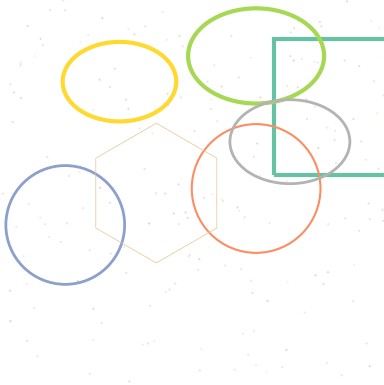[{"shape": "square", "thickness": 3, "radius": 0.89, "center": [0.89, 0.722]}, {"shape": "circle", "thickness": 1.5, "radius": 0.84, "center": [0.665, 0.51]}, {"shape": "circle", "thickness": 2, "radius": 0.77, "center": [0.169, 0.416]}, {"shape": "oval", "thickness": 3, "radius": 0.88, "center": [0.665, 0.855]}, {"shape": "oval", "thickness": 3, "radius": 0.74, "center": [0.31, 0.788]}, {"shape": "hexagon", "thickness": 0.5, "radius": 0.91, "center": [0.406, 0.498]}, {"shape": "oval", "thickness": 2, "radius": 0.78, "center": [0.753, 0.632]}]